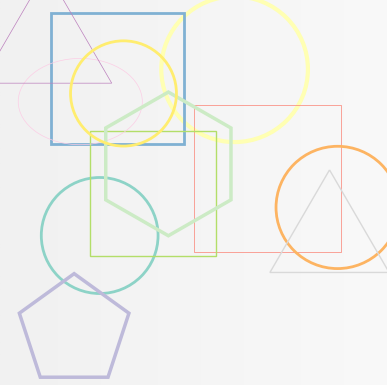[{"shape": "circle", "thickness": 2, "radius": 0.75, "center": [0.257, 0.388]}, {"shape": "circle", "thickness": 3, "radius": 0.95, "center": [0.605, 0.82]}, {"shape": "pentagon", "thickness": 2.5, "radius": 0.74, "center": [0.191, 0.141]}, {"shape": "square", "thickness": 0.5, "radius": 0.95, "center": [0.69, 0.537]}, {"shape": "square", "thickness": 2, "radius": 0.85, "center": [0.303, 0.795]}, {"shape": "circle", "thickness": 2, "radius": 0.79, "center": [0.871, 0.461]}, {"shape": "square", "thickness": 1, "radius": 0.81, "center": [0.395, 0.497]}, {"shape": "oval", "thickness": 0.5, "radius": 0.8, "center": [0.207, 0.736]}, {"shape": "triangle", "thickness": 1, "radius": 0.89, "center": [0.85, 0.381]}, {"shape": "triangle", "thickness": 0.5, "radius": 0.97, "center": [0.12, 0.881]}, {"shape": "hexagon", "thickness": 2.5, "radius": 0.93, "center": [0.434, 0.574]}, {"shape": "circle", "thickness": 2, "radius": 0.68, "center": [0.319, 0.757]}]